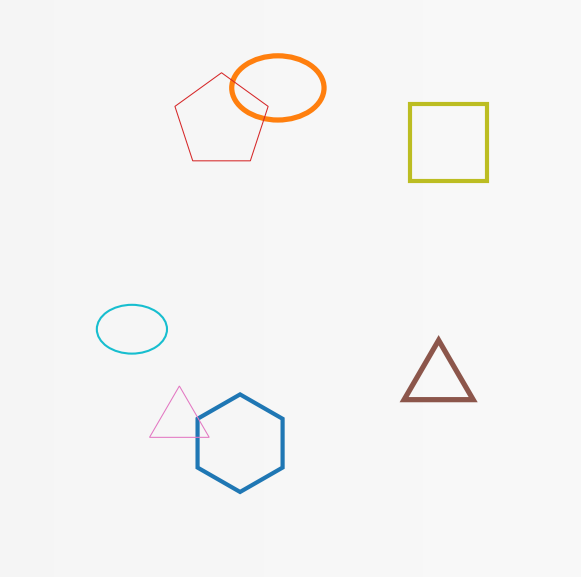[{"shape": "hexagon", "thickness": 2, "radius": 0.42, "center": [0.413, 0.232]}, {"shape": "oval", "thickness": 2.5, "radius": 0.4, "center": [0.478, 0.847]}, {"shape": "pentagon", "thickness": 0.5, "radius": 0.42, "center": [0.381, 0.789]}, {"shape": "triangle", "thickness": 2.5, "radius": 0.34, "center": [0.755, 0.341]}, {"shape": "triangle", "thickness": 0.5, "radius": 0.3, "center": [0.309, 0.271]}, {"shape": "square", "thickness": 2, "radius": 0.33, "center": [0.772, 0.752]}, {"shape": "oval", "thickness": 1, "radius": 0.3, "center": [0.227, 0.429]}]